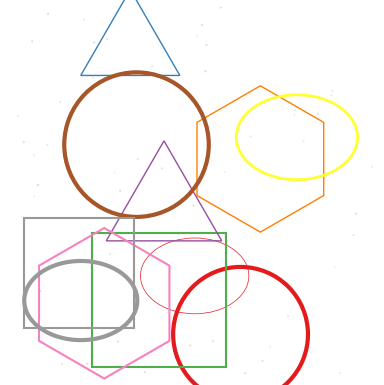[{"shape": "circle", "thickness": 3, "radius": 0.88, "center": [0.625, 0.132]}, {"shape": "oval", "thickness": 0.5, "radius": 0.7, "center": [0.506, 0.283]}, {"shape": "triangle", "thickness": 1, "radius": 0.74, "center": [0.338, 0.878]}, {"shape": "square", "thickness": 1.5, "radius": 0.87, "center": [0.412, 0.221]}, {"shape": "triangle", "thickness": 1, "radius": 0.87, "center": [0.426, 0.461]}, {"shape": "hexagon", "thickness": 1, "radius": 0.95, "center": [0.676, 0.587]}, {"shape": "oval", "thickness": 2, "radius": 0.79, "center": [0.771, 0.643]}, {"shape": "circle", "thickness": 3, "radius": 0.94, "center": [0.355, 0.624]}, {"shape": "hexagon", "thickness": 1.5, "radius": 0.98, "center": [0.271, 0.212]}, {"shape": "square", "thickness": 1.5, "radius": 0.71, "center": [0.206, 0.292]}, {"shape": "oval", "thickness": 3, "radius": 0.73, "center": [0.21, 0.219]}]